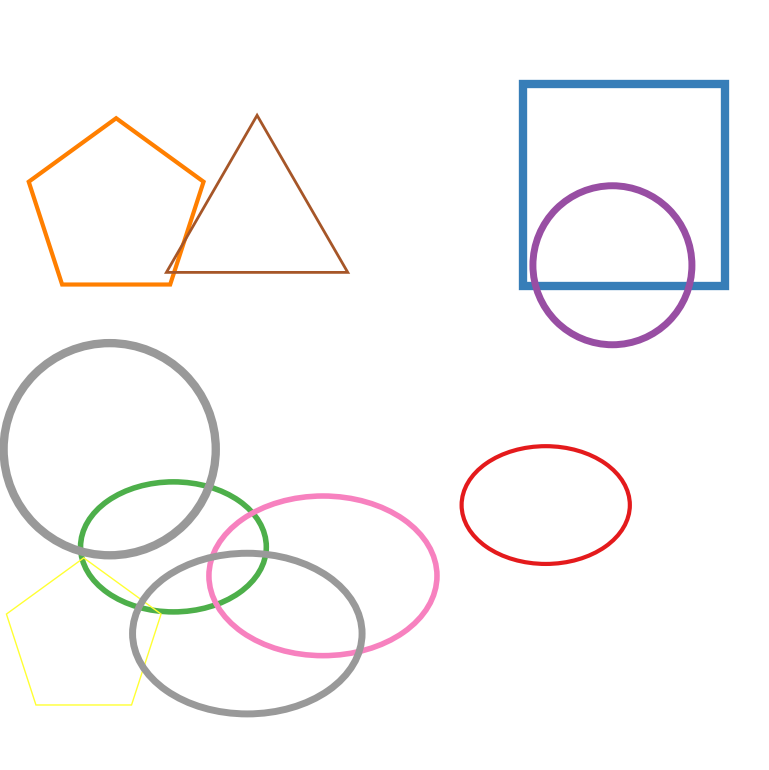[{"shape": "oval", "thickness": 1.5, "radius": 0.55, "center": [0.709, 0.344]}, {"shape": "square", "thickness": 3, "radius": 0.65, "center": [0.81, 0.76]}, {"shape": "oval", "thickness": 2, "radius": 0.6, "center": [0.225, 0.29]}, {"shape": "circle", "thickness": 2.5, "radius": 0.52, "center": [0.795, 0.656]}, {"shape": "pentagon", "thickness": 1.5, "radius": 0.6, "center": [0.151, 0.727]}, {"shape": "pentagon", "thickness": 0.5, "radius": 0.53, "center": [0.109, 0.17]}, {"shape": "triangle", "thickness": 1, "radius": 0.68, "center": [0.334, 0.714]}, {"shape": "oval", "thickness": 2, "radius": 0.74, "center": [0.419, 0.252]}, {"shape": "oval", "thickness": 2.5, "radius": 0.75, "center": [0.321, 0.177]}, {"shape": "circle", "thickness": 3, "radius": 0.69, "center": [0.142, 0.417]}]